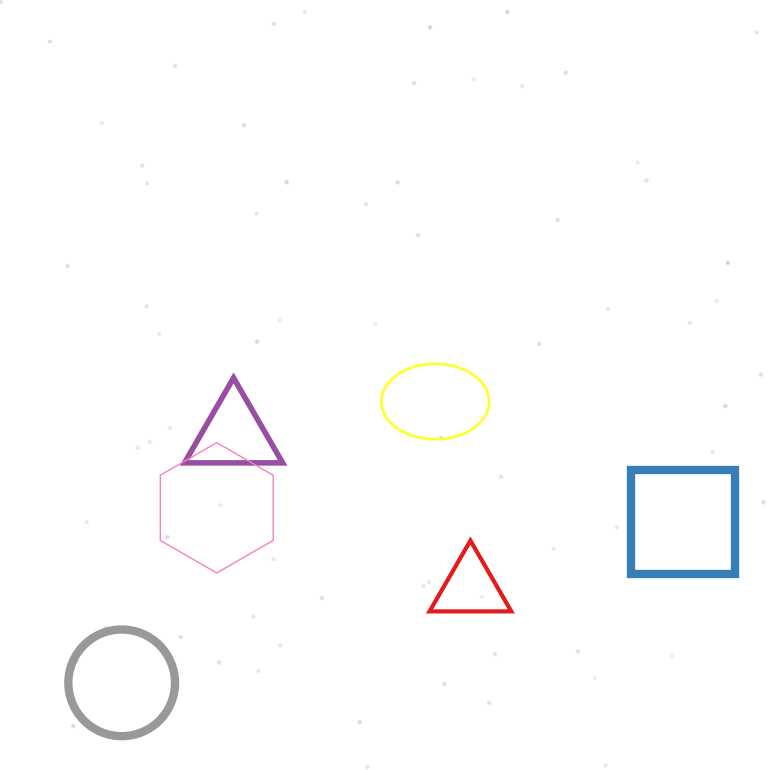[{"shape": "triangle", "thickness": 1.5, "radius": 0.31, "center": [0.611, 0.237]}, {"shape": "square", "thickness": 3, "radius": 0.34, "center": [0.887, 0.322]}, {"shape": "triangle", "thickness": 2, "radius": 0.37, "center": [0.303, 0.436]}, {"shape": "oval", "thickness": 1, "radius": 0.35, "center": [0.565, 0.479]}, {"shape": "hexagon", "thickness": 0.5, "radius": 0.42, "center": [0.281, 0.34]}, {"shape": "circle", "thickness": 3, "radius": 0.35, "center": [0.158, 0.113]}]